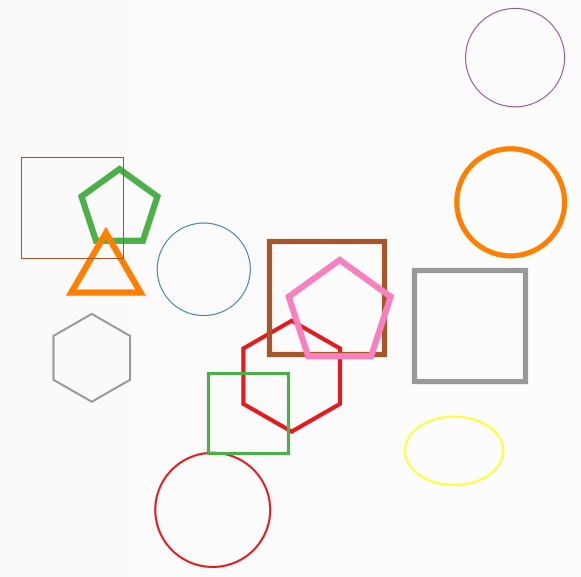[{"shape": "hexagon", "thickness": 2, "radius": 0.48, "center": [0.502, 0.348]}, {"shape": "circle", "thickness": 1, "radius": 0.49, "center": [0.366, 0.116]}, {"shape": "circle", "thickness": 0.5, "radius": 0.4, "center": [0.351, 0.533]}, {"shape": "pentagon", "thickness": 3, "radius": 0.34, "center": [0.206, 0.638]}, {"shape": "square", "thickness": 1.5, "radius": 0.34, "center": [0.426, 0.284]}, {"shape": "circle", "thickness": 0.5, "radius": 0.43, "center": [0.886, 0.899]}, {"shape": "triangle", "thickness": 3, "radius": 0.34, "center": [0.182, 0.527]}, {"shape": "circle", "thickness": 2.5, "radius": 0.46, "center": [0.879, 0.649]}, {"shape": "oval", "thickness": 1, "radius": 0.42, "center": [0.781, 0.219]}, {"shape": "square", "thickness": 0.5, "radius": 0.44, "center": [0.123, 0.64]}, {"shape": "square", "thickness": 2.5, "radius": 0.49, "center": [0.561, 0.484]}, {"shape": "pentagon", "thickness": 3, "radius": 0.46, "center": [0.584, 0.457]}, {"shape": "square", "thickness": 2.5, "radius": 0.48, "center": [0.807, 0.435]}, {"shape": "hexagon", "thickness": 1, "radius": 0.38, "center": [0.158, 0.379]}]